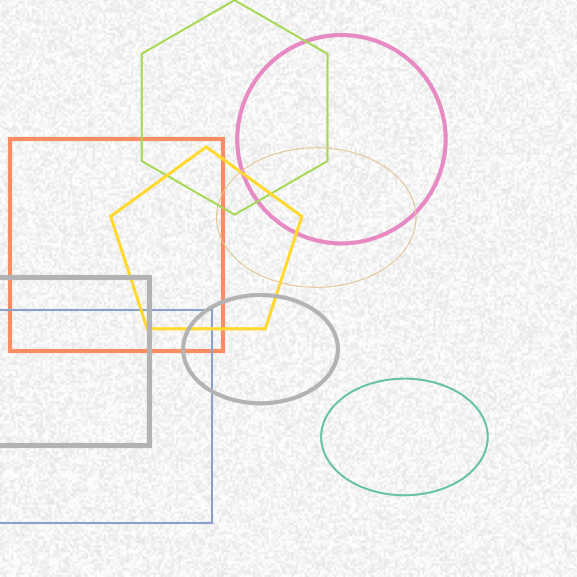[{"shape": "oval", "thickness": 1, "radius": 0.72, "center": [0.7, 0.243]}, {"shape": "square", "thickness": 2, "radius": 0.92, "center": [0.201, 0.575]}, {"shape": "square", "thickness": 1, "radius": 0.92, "center": [0.183, 0.278]}, {"shape": "circle", "thickness": 2, "radius": 0.9, "center": [0.591, 0.758]}, {"shape": "hexagon", "thickness": 1, "radius": 0.93, "center": [0.406, 0.813]}, {"shape": "pentagon", "thickness": 1.5, "radius": 0.87, "center": [0.357, 0.571]}, {"shape": "oval", "thickness": 0.5, "radius": 0.86, "center": [0.548, 0.623]}, {"shape": "oval", "thickness": 2, "radius": 0.67, "center": [0.451, 0.395]}, {"shape": "square", "thickness": 2.5, "radius": 0.73, "center": [0.113, 0.374]}]